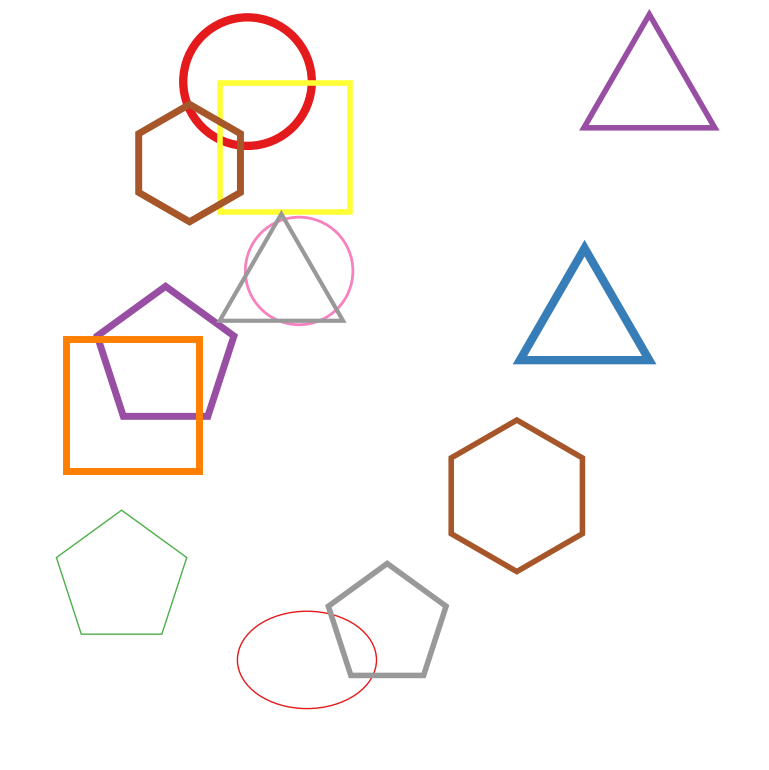[{"shape": "oval", "thickness": 0.5, "radius": 0.45, "center": [0.399, 0.143]}, {"shape": "circle", "thickness": 3, "radius": 0.42, "center": [0.321, 0.894]}, {"shape": "triangle", "thickness": 3, "radius": 0.48, "center": [0.759, 0.581]}, {"shape": "pentagon", "thickness": 0.5, "radius": 0.44, "center": [0.158, 0.248]}, {"shape": "pentagon", "thickness": 2.5, "radius": 0.47, "center": [0.215, 0.535]}, {"shape": "triangle", "thickness": 2, "radius": 0.49, "center": [0.843, 0.883]}, {"shape": "square", "thickness": 2.5, "radius": 0.43, "center": [0.172, 0.474]}, {"shape": "square", "thickness": 2, "radius": 0.42, "center": [0.37, 0.808]}, {"shape": "hexagon", "thickness": 2.5, "radius": 0.38, "center": [0.246, 0.788]}, {"shape": "hexagon", "thickness": 2, "radius": 0.49, "center": [0.671, 0.356]}, {"shape": "circle", "thickness": 1, "radius": 0.35, "center": [0.388, 0.648]}, {"shape": "pentagon", "thickness": 2, "radius": 0.4, "center": [0.503, 0.188]}, {"shape": "triangle", "thickness": 1.5, "radius": 0.46, "center": [0.365, 0.63]}]